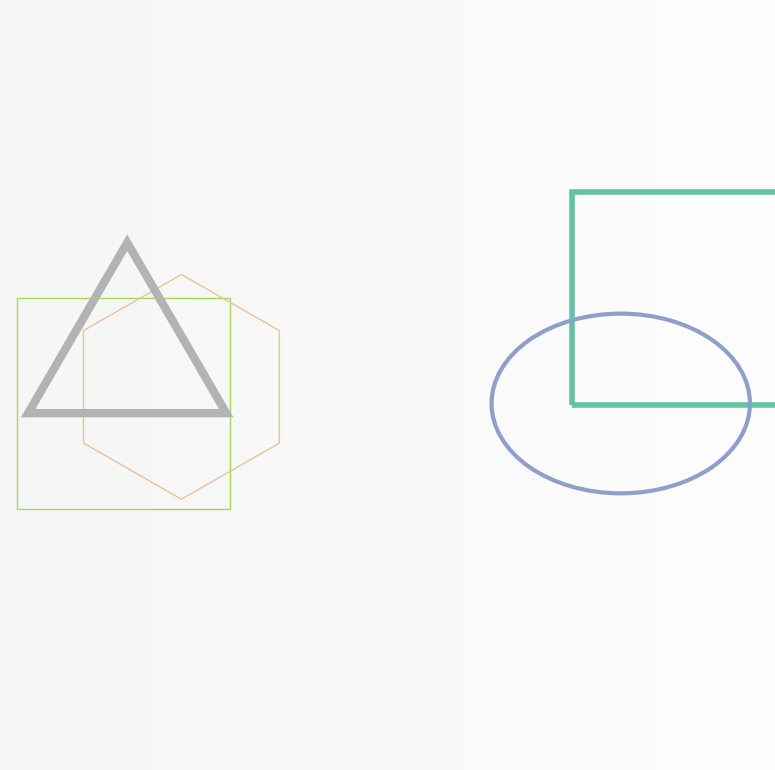[{"shape": "square", "thickness": 2, "radius": 0.69, "center": [0.877, 0.612]}, {"shape": "oval", "thickness": 1.5, "radius": 0.83, "center": [0.801, 0.476]}, {"shape": "square", "thickness": 0.5, "radius": 0.69, "center": [0.16, 0.476]}, {"shape": "hexagon", "thickness": 0.5, "radius": 0.73, "center": [0.234, 0.498]}, {"shape": "triangle", "thickness": 3, "radius": 0.74, "center": [0.164, 0.537]}]